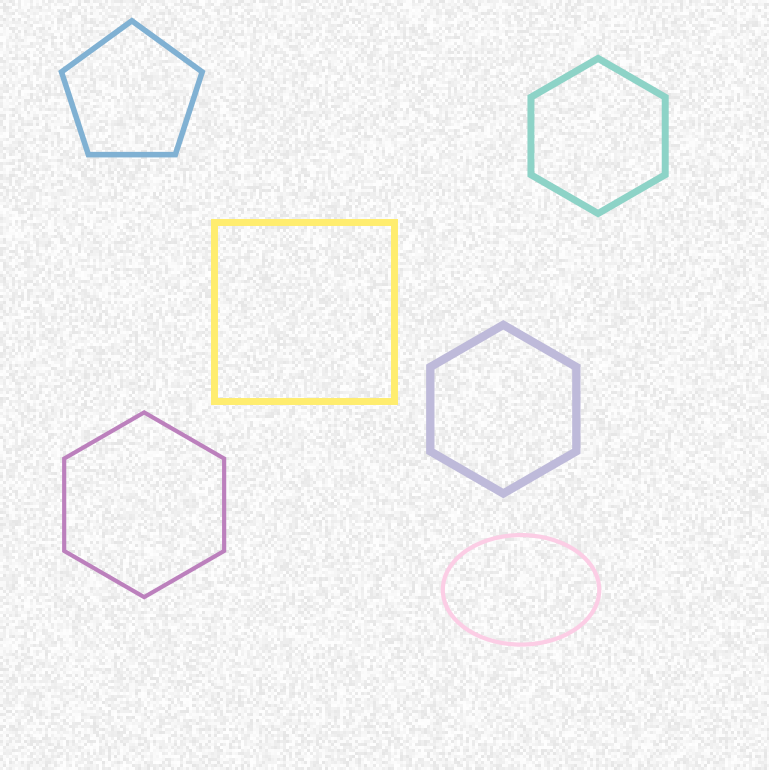[{"shape": "hexagon", "thickness": 2.5, "radius": 0.5, "center": [0.777, 0.823]}, {"shape": "hexagon", "thickness": 3, "radius": 0.55, "center": [0.654, 0.469]}, {"shape": "pentagon", "thickness": 2, "radius": 0.48, "center": [0.171, 0.877]}, {"shape": "oval", "thickness": 1.5, "radius": 0.51, "center": [0.677, 0.234]}, {"shape": "hexagon", "thickness": 1.5, "radius": 0.6, "center": [0.187, 0.344]}, {"shape": "square", "thickness": 2.5, "radius": 0.58, "center": [0.395, 0.596]}]